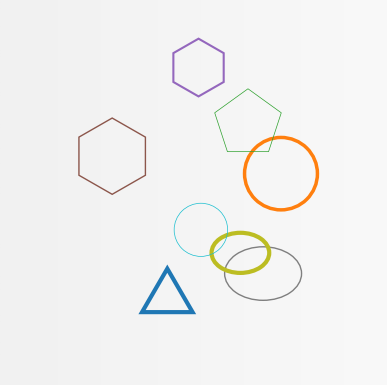[{"shape": "triangle", "thickness": 3, "radius": 0.38, "center": [0.432, 0.227]}, {"shape": "circle", "thickness": 2.5, "radius": 0.47, "center": [0.725, 0.549]}, {"shape": "pentagon", "thickness": 0.5, "radius": 0.45, "center": [0.64, 0.679]}, {"shape": "hexagon", "thickness": 1.5, "radius": 0.37, "center": [0.512, 0.825]}, {"shape": "hexagon", "thickness": 1, "radius": 0.5, "center": [0.289, 0.594]}, {"shape": "oval", "thickness": 1, "radius": 0.5, "center": [0.679, 0.289]}, {"shape": "oval", "thickness": 3, "radius": 0.37, "center": [0.62, 0.343]}, {"shape": "circle", "thickness": 0.5, "radius": 0.35, "center": [0.518, 0.403]}]